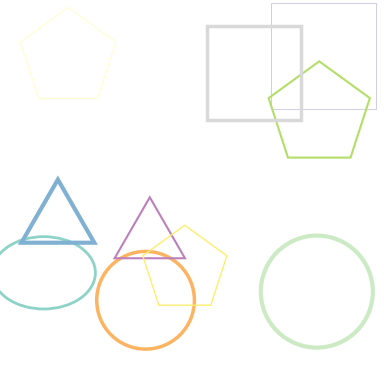[{"shape": "oval", "thickness": 2, "radius": 0.67, "center": [0.114, 0.291]}, {"shape": "pentagon", "thickness": 0.5, "radius": 0.65, "center": [0.177, 0.85]}, {"shape": "square", "thickness": 0.5, "radius": 0.68, "center": [0.84, 0.855]}, {"shape": "triangle", "thickness": 3, "radius": 0.55, "center": [0.15, 0.424]}, {"shape": "circle", "thickness": 2.5, "radius": 0.63, "center": [0.378, 0.22]}, {"shape": "pentagon", "thickness": 1.5, "radius": 0.69, "center": [0.829, 0.702]}, {"shape": "square", "thickness": 2.5, "radius": 0.61, "center": [0.66, 0.811]}, {"shape": "triangle", "thickness": 1.5, "radius": 0.53, "center": [0.389, 0.382]}, {"shape": "circle", "thickness": 3, "radius": 0.73, "center": [0.823, 0.243]}, {"shape": "pentagon", "thickness": 1, "radius": 0.57, "center": [0.48, 0.3]}]